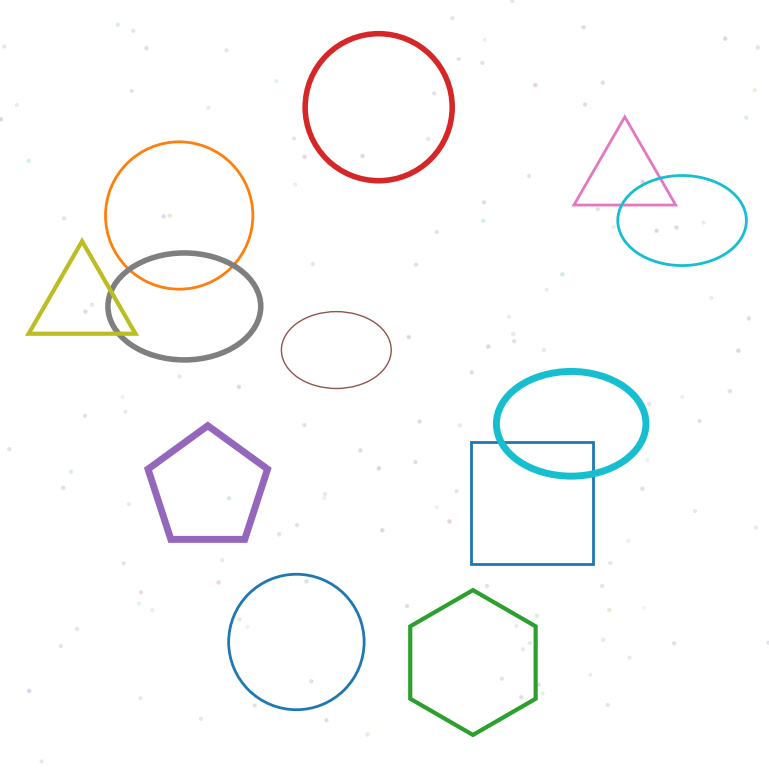[{"shape": "square", "thickness": 1, "radius": 0.4, "center": [0.691, 0.346]}, {"shape": "circle", "thickness": 1, "radius": 0.44, "center": [0.385, 0.166]}, {"shape": "circle", "thickness": 1, "radius": 0.48, "center": [0.233, 0.72]}, {"shape": "hexagon", "thickness": 1.5, "radius": 0.47, "center": [0.614, 0.14]}, {"shape": "circle", "thickness": 2, "radius": 0.48, "center": [0.492, 0.861]}, {"shape": "pentagon", "thickness": 2.5, "radius": 0.41, "center": [0.27, 0.366]}, {"shape": "oval", "thickness": 0.5, "radius": 0.36, "center": [0.437, 0.545]}, {"shape": "triangle", "thickness": 1, "radius": 0.38, "center": [0.811, 0.772]}, {"shape": "oval", "thickness": 2, "radius": 0.5, "center": [0.239, 0.602]}, {"shape": "triangle", "thickness": 1.5, "radius": 0.4, "center": [0.107, 0.607]}, {"shape": "oval", "thickness": 2.5, "radius": 0.49, "center": [0.742, 0.45]}, {"shape": "oval", "thickness": 1, "radius": 0.42, "center": [0.886, 0.714]}]